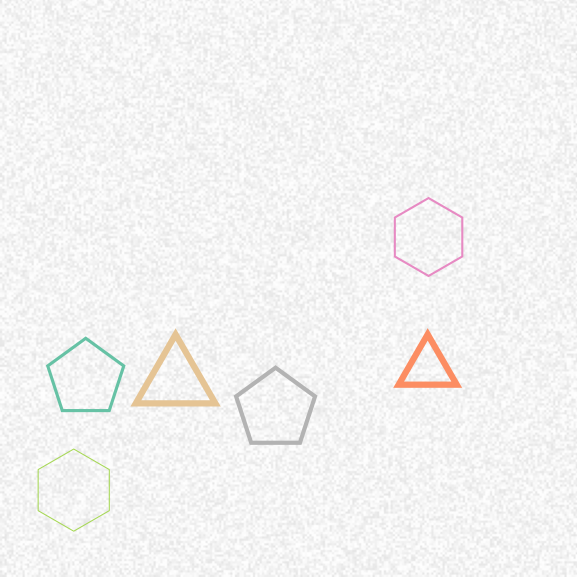[{"shape": "pentagon", "thickness": 1.5, "radius": 0.35, "center": [0.148, 0.344]}, {"shape": "triangle", "thickness": 3, "radius": 0.29, "center": [0.741, 0.362]}, {"shape": "hexagon", "thickness": 1, "radius": 0.34, "center": [0.742, 0.589]}, {"shape": "hexagon", "thickness": 0.5, "radius": 0.36, "center": [0.128, 0.15]}, {"shape": "triangle", "thickness": 3, "radius": 0.4, "center": [0.304, 0.34]}, {"shape": "pentagon", "thickness": 2, "radius": 0.36, "center": [0.477, 0.291]}]